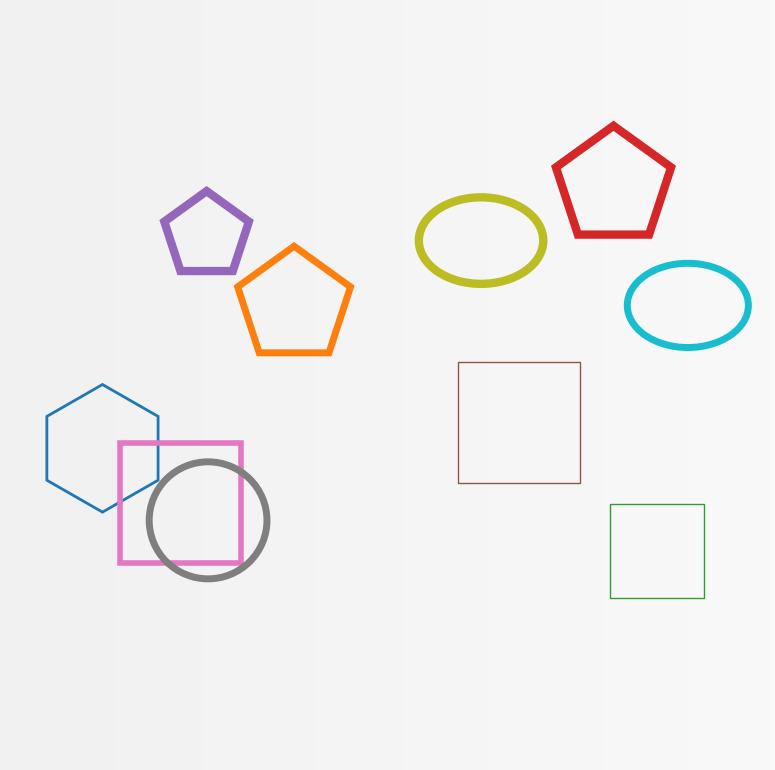[{"shape": "hexagon", "thickness": 1, "radius": 0.41, "center": [0.132, 0.418]}, {"shape": "pentagon", "thickness": 2.5, "radius": 0.38, "center": [0.379, 0.604]}, {"shape": "square", "thickness": 0.5, "radius": 0.31, "center": [0.848, 0.285]}, {"shape": "pentagon", "thickness": 3, "radius": 0.39, "center": [0.792, 0.759]}, {"shape": "pentagon", "thickness": 3, "radius": 0.29, "center": [0.267, 0.694]}, {"shape": "square", "thickness": 0.5, "radius": 0.39, "center": [0.669, 0.451]}, {"shape": "square", "thickness": 2, "radius": 0.39, "center": [0.232, 0.347]}, {"shape": "circle", "thickness": 2.5, "radius": 0.38, "center": [0.268, 0.324]}, {"shape": "oval", "thickness": 3, "radius": 0.4, "center": [0.621, 0.688]}, {"shape": "oval", "thickness": 2.5, "radius": 0.39, "center": [0.888, 0.603]}]